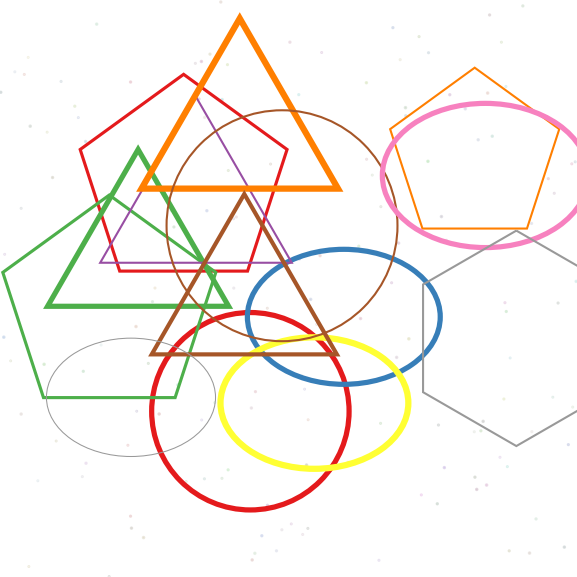[{"shape": "pentagon", "thickness": 1.5, "radius": 0.94, "center": [0.318, 0.682]}, {"shape": "circle", "thickness": 2.5, "radius": 0.85, "center": [0.434, 0.287]}, {"shape": "oval", "thickness": 2.5, "radius": 0.83, "center": [0.595, 0.451]}, {"shape": "triangle", "thickness": 2.5, "radius": 0.9, "center": [0.239, 0.559]}, {"shape": "pentagon", "thickness": 1.5, "radius": 0.97, "center": [0.189, 0.468]}, {"shape": "triangle", "thickness": 1, "radius": 0.96, "center": [0.339, 0.64]}, {"shape": "pentagon", "thickness": 1, "radius": 0.77, "center": [0.822, 0.728]}, {"shape": "triangle", "thickness": 3, "radius": 0.98, "center": [0.415, 0.771]}, {"shape": "oval", "thickness": 3, "radius": 0.81, "center": [0.544, 0.301]}, {"shape": "triangle", "thickness": 2, "radius": 0.93, "center": [0.423, 0.478]}, {"shape": "circle", "thickness": 1, "radius": 1.0, "center": [0.488, 0.608]}, {"shape": "oval", "thickness": 2.5, "radius": 0.89, "center": [0.84, 0.695]}, {"shape": "oval", "thickness": 0.5, "radius": 0.73, "center": [0.227, 0.311]}, {"shape": "hexagon", "thickness": 1, "radius": 0.93, "center": [0.894, 0.413]}]